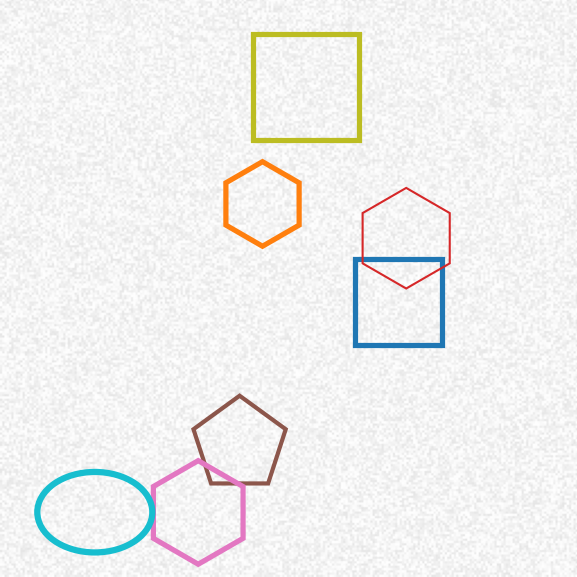[{"shape": "square", "thickness": 2.5, "radius": 0.37, "center": [0.69, 0.476]}, {"shape": "hexagon", "thickness": 2.5, "radius": 0.37, "center": [0.455, 0.646]}, {"shape": "hexagon", "thickness": 1, "radius": 0.44, "center": [0.703, 0.587]}, {"shape": "pentagon", "thickness": 2, "radius": 0.42, "center": [0.415, 0.23]}, {"shape": "hexagon", "thickness": 2.5, "radius": 0.45, "center": [0.343, 0.112]}, {"shape": "square", "thickness": 2.5, "radius": 0.46, "center": [0.53, 0.848]}, {"shape": "oval", "thickness": 3, "radius": 0.5, "center": [0.164, 0.112]}]